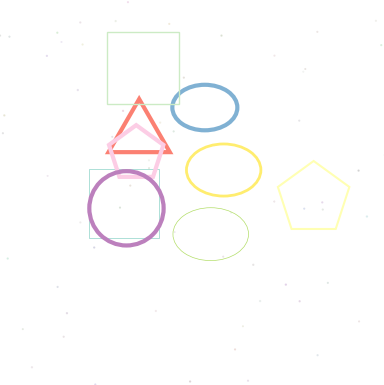[{"shape": "square", "thickness": 0.5, "radius": 0.45, "center": [0.322, 0.471]}, {"shape": "pentagon", "thickness": 1.5, "radius": 0.49, "center": [0.815, 0.484]}, {"shape": "triangle", "thickness": 3, "radius": 0.46, "center": [0.361, 0.651]}, {"shape": "oval", "thickness": 3, "radius": 0.42, "center": [0.532, 0.721]}, {"shape": "oval", "thickness": 0.5, "radius": 0.49, "center": [0.547, 0.392]}, {"shape": "pentagon", "thickness": 3, "radius": 0.37, "center": [0.354, 0.601]}, {"shape": "circle", "thickness": 3, "radius": 0.48, "center": [0.329, 0.459]}, {"shape": "square", "thickness": 1, "radius": 0.47, "center": [0.371, 0.823]}, {"shape": "oval", "thickness": 2, "radius": 0.48, "center": [0.581, 0.558]}]